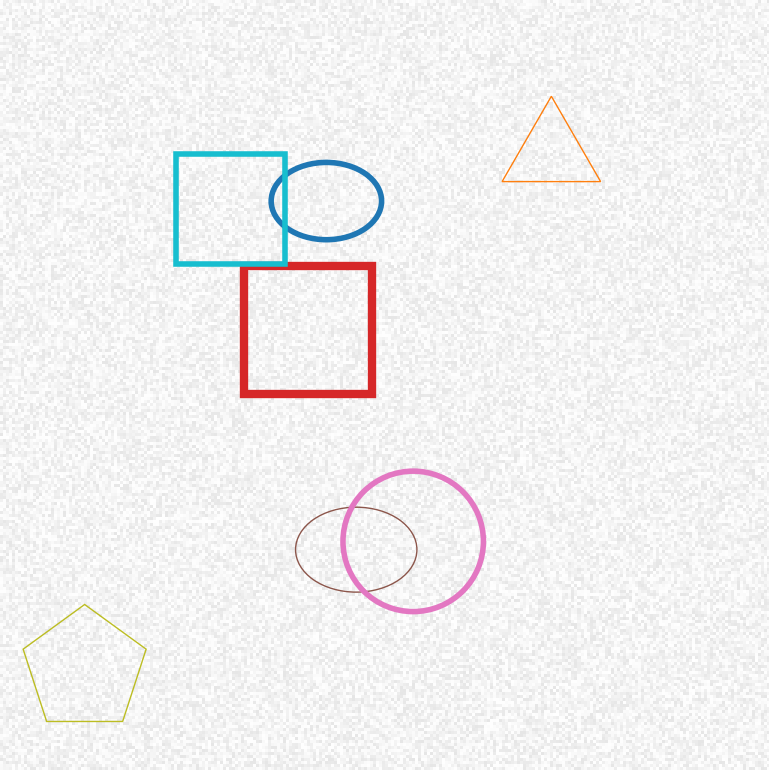[{"shape": "oval", "thickness": 2, "radius": 0.36, "center": [0.424, 0.739]}, {"shape": "triangle", "thickness": 0.5, "radius": 0.37, "center": [0.716, 0.801]}, {"shape": "square", "thickness": 3, "radius": 0.42, "center": [0.4, 0.572]}, {"shape": "oval", "thickness": 0.5, "radius": 0.39, "center": [0.463, 0.286]}, {"shape": "circle", "thickness": 2, "radius": 0.46, "center": [0.537, 0.297]}, {"shape": "pentagon", "thickness": 0.5, "radius": 0.42, "center": [0.11, 0.131]}, {"shape": "square", "thickness": 2, "radius": 0.36, "center": [0.299, 0.729]}]